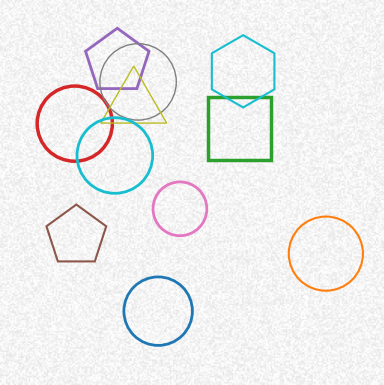[{"shape": "circle", "thickness": 2, "radius": 0.44, "center": [0.411, 0.192]}, {"shape": "circle", "thickness": 1.5, "radius": 0.48, "center": [0.846, 0.341]}, {"shape": "square", "thickness": 2.5, "radius": 0.41, "center": [0.623, 0.666]}, {"shape": "circle", "thickness": 2.5, "radius": 0.49, "center": [0.194, 0.679]}, {"shape": "pentagon", "thickness": 2, "radius": 0.43, "center": [0.305, 0.84]}, {"shape": "pentagon", "thickness": 1.5, "radius": 0.41, "center": [0.198, 0.387]}, {"shape": "circle", "thickness": 2, "radius": 0.35, "center": [0.467, 0.458]}, {"shape": "circle", "thickness": 1, "radius": 0.5, "center": [0.359, 0.787]}, {"shape": "triangle", "thickness": 1, "radius": 0.49, "center": [0.347, 0.73]}, {"shape": "hexagon", "thickness": 1.5, "radius": 0.47, "center": [0.632, 0.815]}, {"shape": "circle", "thickness": 2, "radius": 0.49, "center": [0.298, 0.596]}]